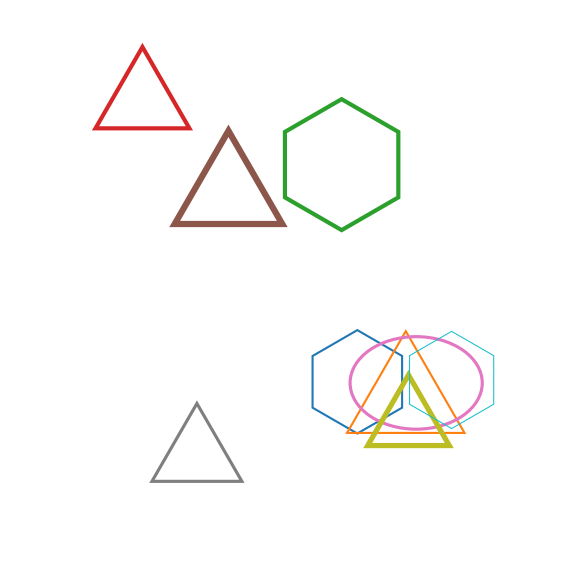[{"shape": "hexagon", "thickness": 1, "radius": 0.45, "center": [0.619, 0.338]}, {"shape": "triangle", "thickness": 1, "radius": 0.59, "center": [0.703, 0.308]}, {"shape": "hexagon", "thickness": 2, "radius": 0.57, "center": [0.592, 0.714]}, {"shape": "triangle", "thickness": 2, "radius": 0.47, "center": [0.247, 0.824]}, {"shape": "triangle", "thickness": 3, "radius": 0.54, "center": [0.396, 0.665]}, {"shape": "oval", "thickness": 1.5, "radius": 0.57, "center": [0.721, 0.336]}, {"shape": "triangle", "thickness": 1.5, "radius": 0.45, "center": [0.341, 0.211]}, {"shape": "triangle", "thickness": 2.5, "radius": 0.41, "center": [0.707, 0.268]}, {"shape": "hexagon", "thickness": 0.5, "radius": 0.42, "center": [0.782, 0.341]}]